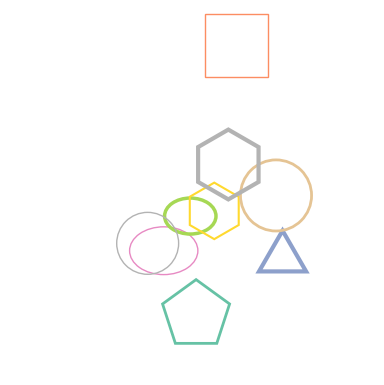[{"shape": "pentagon", "thickness": 2, "radius": 0.46, "center": [0.509, 0.182]}, {"shape": "square", "thickness": 1, "radius": 0.41, "center": [0.614, 0.882]}, {"shape": "triangle", "thickness": 3, "radius": 0.35, "center": [0.734, 0.33]}, {"shape": "oval", "thickness": 1, "radius": 0.44, "center": [0.425, 0.349]}, {"shape": "oval", "thickness": 2.5, "radius": 0.33, "center": [0.494, 0.439]}, {"shape": "hexagon", "thickness": 1.5, "radius": 0.37, "center": [0.557, 0.452]}, {"shape": "circle", "thickness": 2, "radius": 0.46, "center": [0.717, 0.492]}, {"shape": "hexagon", "thickness": 3, "radius": 0.45, "center": [0.593, 0.573]}, {"shape": "circle", "thickness": 1, "radius": 0.4, "center": [0.384, 0.368]}]